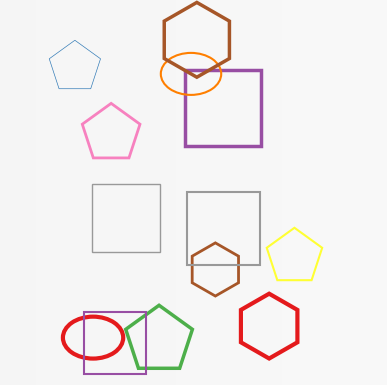[{"shape": "hexagon", "thickness": 3, "radius": 0.42, "center": [0.695, 0.153]}, {"shape": "oval", "thickness": 3, "radius": 0.39, "center": [0.24, 0.123]}, {"shape": "pentagon", "thickness": 0.5, "radius": 0.35, "center": [0.193, 0.826]}, {"shape": "pentagon", "thickness": 2.5, "radius": 0.45, "center": [0.41, 0.117]}, {"shape": "square", "thickness": 2.5, "radius": 0.49, "center": [0.576, 0.719]}, {"shape": "square", "thickness": 1.5, "radius": 0.4, "center": [0.297, 0.108]}, {"shape": "oval", "thickness": 1.5, "radius": 0.39, "center": [0.493, 0.808]}, {"shape": "pentagon", "thickness": 1.5, "radius": 0.38, "center": [0.76, 0.333]}, {"shape": "hexagon", "thickness": 2.5, "radius": 0.49, "center": [0.508, 0.897]}, {"shape": "hexagon", "thickness": 2, "radius": 0.35, "center": [0.556, 0.3]}, {"shape": "pentagon", "thickness": 2, "radius": 0.39, "center": [0.287, 0.653]}, {"shape": "square", "thickness": 1.5, "radius": 0.48, "center": [0.577, 0.407]}, {"shape": "square", "thickness": 1, "radius": 0.44, "center": [0.326, 0.433]}]